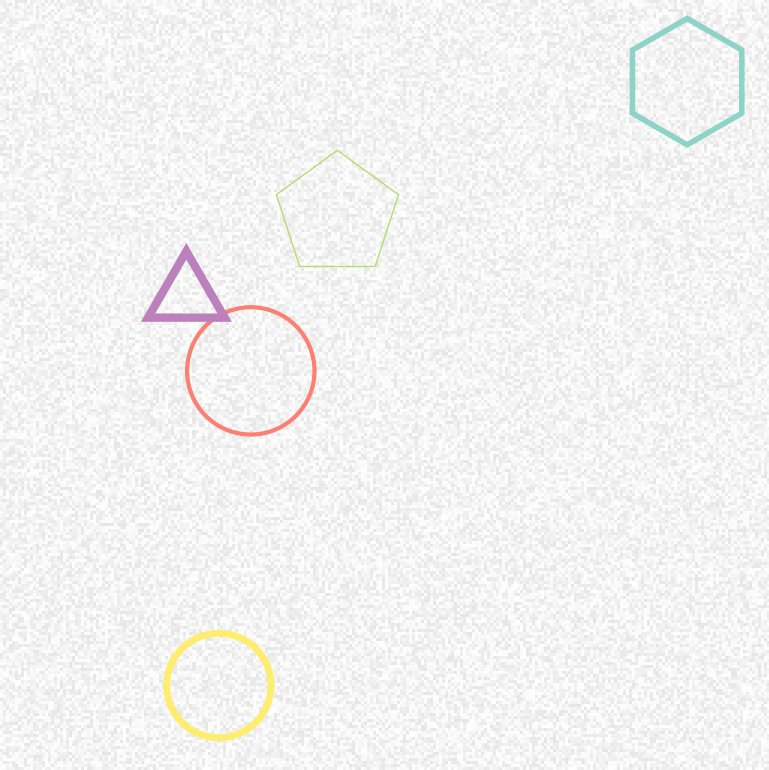[{"shape": "hexagon", "thickness": 2, "radius": 0.41, "center": [0.892, 0.894]}, {"shape": "circle", "thickness": 1.5, "radius": 0.41, "center": [0.326, 0.518]}, {"shape": "pentagon", "thickness": 0.5, "radius": 0.42, "center": [0.438, 0.721]}, {"shape": "triangle", "thickness": 3, "radius": 0.29, "center": [0.242, 0.616]}, {"shape": "circle", "thickness": 2.5, "radius": 0.34, "center": [0.284, 0.11]}]